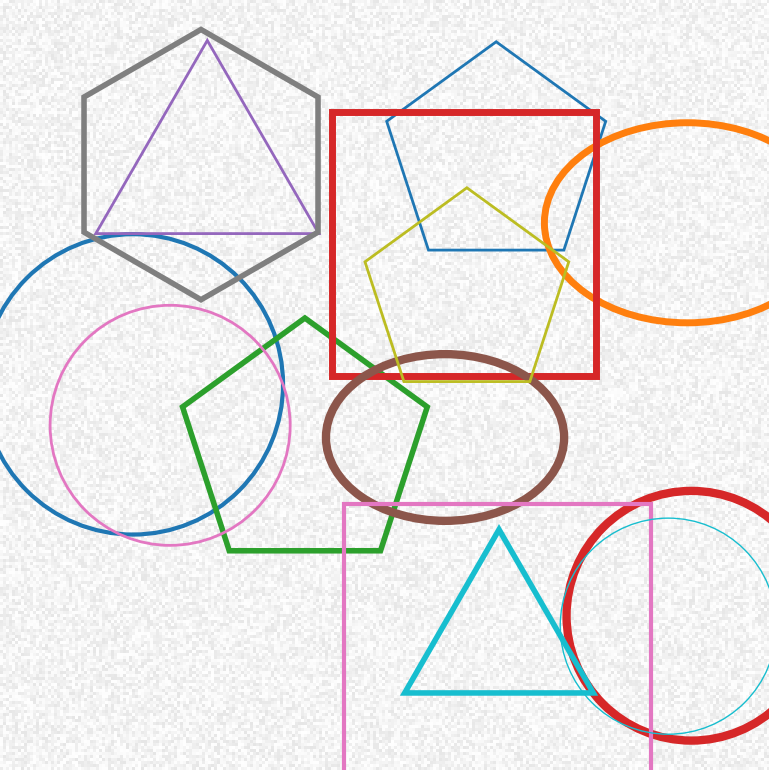[{"shape": "circle", "thickness": 1.5, "radius": 0.98, "center": [0.173, 0.501]}, {"shape": "pentagon", "thickness": 1, "radius": 0.75, "center": [0.644, 0.796]}, {"shape": "oval", "thickness": 2.5, "radius": 0.93, "center": [0.893, 0.711]}, {"shape": "pentagon", "thickness": 2, "radius": 0.84, "center": [0.396, 0.42]}, {"shape": "circle", "thickness": 3, "radius": 0.81, "center": [0.898, 0.2]}, {"shape": "square", "thickness": 2.5, "radius": 0.86, "center": [0.603, 0.684]}, {"shape": "triangle", "thickness": 1, "radius": 0.84, "center": [0.269, 0.78]}, {"shape": "oval", "thickness": 3, "radius": 0.77, "center": [0.578, 0.432]}, {"shape": "circle", "thickness": 1, "radius": 0.78, "center": [0.221, 0.448]}, {"shape": "square", "thickness": 1.5, "radius": 0.99, "center": [0.646, 0.147]}, {"shape": "hexagon", "thickness": 2, "radius": 0.88, "center": [0.261, 0.786]}, {"shape": "pentagon", "thickness": 1, "radius": 0.7, "center": [0.606, 0.617]}, {"shape": "triangle", "thickness": 2, "radius": 0.71, "center": [0.648, 0.171]}, {"shape": "circle", "thickness": 0.5, "radius": 0.7, "center": [0.868, 0.187]}]